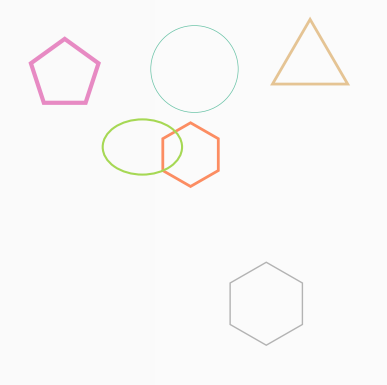[{"shape": "circle", "thickness": 0.5, "radius": 0.56, "center": [0.502, 0.821]}, {"shape": "hexagon", "thickness": 2, "radius": 0.41, "center": [0.492, 0.598]}, {"shape": "pentagon", "thickness": 3, "radius": 0.46, "center": [0.167, 0.807]}, {"shape": "oval", "thickness": 1.5, "radius": 0.51, "center": [0.367, 0.618]}, {"shape": "triangle", "thickness": 2, "radius": 0.56, "center": [0.8, 0.838]}, {"shape": "hexagon", "thickness": 1, "radius": 0.54, "center": [0.687, 0.211]}]